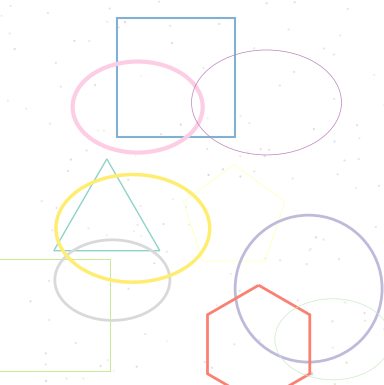[{"shape": "triangle", "thickness": 1, "radius": 0.79, "center": [0.277, 0.428]}, {"shape": "pentagon", "thickness": 0.5, "radius": 0.69, "center": [0.608, 0.434]}, {"shape": "circle", "thickness": 2, "radius": 0.95, "center": [0.802, 0.25]}, {"shape": "hexagon", "thickness": 2, "radius": 0.77, "center": [0.672, 0.106]}, {"shape": "square", "thickness": 1.5, "radius": 0.77, "center": [0.457, 0.799]}, {"shape": "square", "thickness": 0.5, "radius": 0.72, "center": [0.141, 0.182]}, {"shape": "oval", "thickness": 3, "radius": 0.84, "center": [0.358, 0.722]}, {"shape": "oval", "thickness": 2, "radius": 0.75, "center": [0.292, 0.272]}, {"shape": "oval", "thickness": 0.5, "radius": 0.97, "center": [0.692, 0.734]}, {"shape": "oval", "thickness": 0.5, "radius": 0.75, "center": [0.864, 0.119]}, {"shape": "oval", "thickness": 2.5, "radius": 1.0, "center": [0.345, 0.407]}]